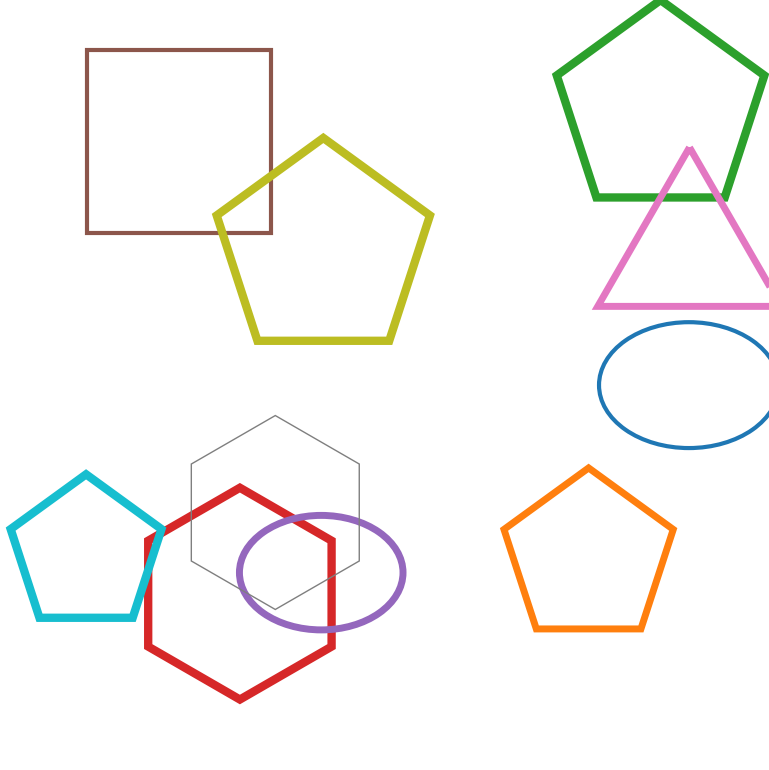[{"shape": "oval", "thickness": 1.5, "radius": 0.58, "center": [0.895, 0.5]}, {"shape": "pentagon", "thickness": 2.5, "radius": 0.58, "center": [0.764, 0.277]}, {"shape": "pentagon", "thickness": 3, "radius": 0.71, "center": [0.858, 0.858]}, {"shape": "hexagon", "thickness": 3, "radius": 0.69, "center": [0.312, 0.229]}, {"shape": "oval", "thickness": 2.5, "radius": 0.53, "center": [0.417, 0.256]}, {"shape": "square", "thickness": 1.5, "radius": 0.6, "center": [0.232, 0.816]}, {"shape": "triangle", "thickness": 2.5, "radius": 0.69, "center": [0.895, 0.671]}, {"shape": "hexagon", "thickness": 0.5, "radius": 0.63, "center": [0.358, 0.334]}, {"shape": "pentagon", "thickness": 3, "radius": 0.73, "center": [0.42, 0.675]}, {"shape": "pentagon", "thickness": 3, "radius": 0.51, "center": [0.112, 0.281]}]